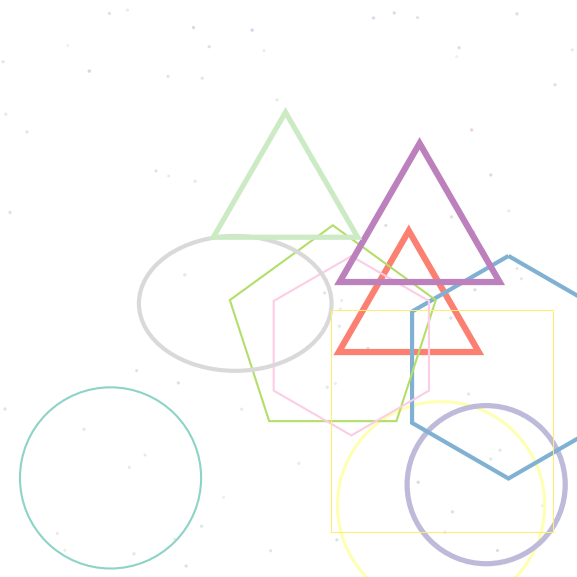[{"shape": "circle", "thickness": 1, "radius": 0.78, "center": [0.191, 0.172]}, {"shape": "circle", "thickness": 1.5, "radius": 0.9, "center": [0.764, 0.124]}, {"shape": "circle", "thickness": 2.5, "radius": 0.68, "center": [0.842, 0.16]}, {"shape": "triangle", "thickness": 3, "radius": 0.7, "center": [0.708, 0.46]}, {"shape": "hexagon", "thickness": 2, "radius": 0.96, "center": [0.88, 0.363]}, {"shape": "pentagon", "thickness": 1, "radius": 0.94, "center": [0.576, 0.422]}, {"shape": "hexagon", "thickness": 1, "radius": 0.78, "center": [0.608, 0.4]}, {"shape": "oval", "thickness": 2, "radius": 0.83, "center": [0.407, 0.474]}, {"shape": "triangle", "thickness": 3, "radius": 0.8, "center": [0.727, 0.591]}, {"shape": "triangle", "thickness": 2.5, "radius": 0.72, "center": [0.494, 0.66]}, {"shape": "square", "thickness": 0.5, "radius": 0.96, "center": [0.765, 0.27]}]